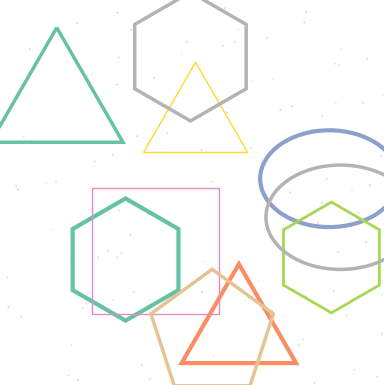[{"shape": "hexagon", "thickness": 3, "radius": 0.79, "center": [0.326, 0.326]}, {"shape": "triangle", "thickness": 2.5, "radius": 0.99, "center": [0.147, 0.73]}, {"shape": "triangle", "thickness": 3, "radius": 0.86, "center": [0.62, 0.143]}, {"shape": "oval", "thickness": 3, "radius": 0.9, "center": [0.855, 0.536]}, {"shape": "square", "thickness": 1, "radius": 0.82, "center": [0.404, 0.348]}, {"shape": "hexagon", "thickness": 2, "radius": 0.72, "center": [0.861, 0.331]}, {"shape": "triangle", "thickness": 1, "radius": 0.78, "center": [0.508, 0.682]}, {"shape": "pentagon", "thickness": 2.5, "radius": 0.84, "center": [0.551, 0.133]}, {"shape": "hexagon", "thickness": 2.5, "radius": 0.84, "center": [0.495, 0.853]}, {"shape": "oval", "thickness": 2.5, "radius": 0.97, "center": [0.884, 0.436]}]